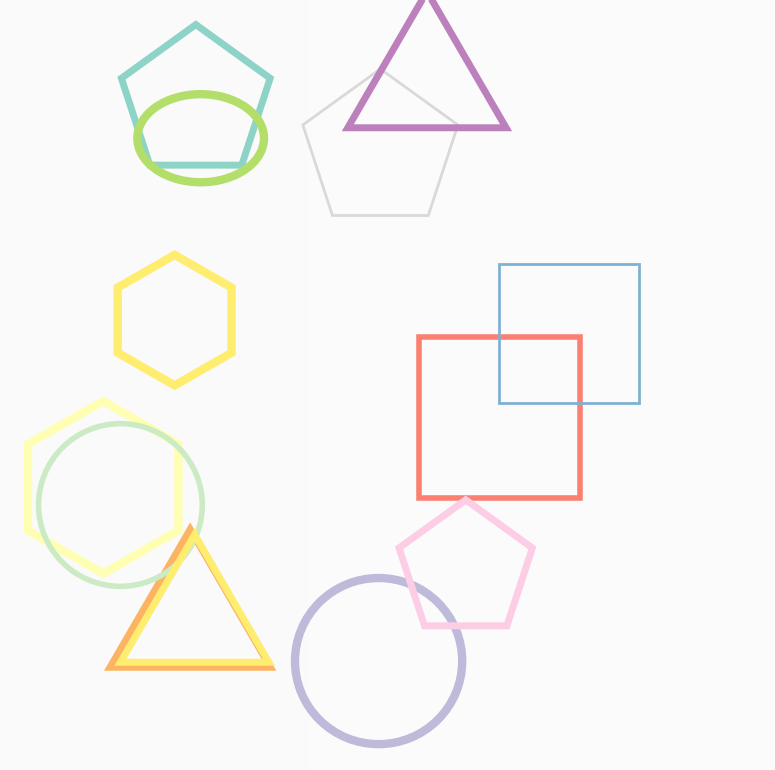[{"shape": "pentagon", "thickness": 2.5, "radius": 0.5, "center": [0.253, 0.867]}, {"shape": "hexagon", "thickness": 3, "radius": 0.56, "center": [0.133, 0.367]}, {"shape": "circle", "thickness": 3, "radius": 0.54, "center": [0.489, 0.141]}, {"shape": "square", "thickness": 2, "radius": 0.52, "center": [0.644, 0.458]}, {"shape": "square", "thickness": 1, "radius": 0.45, "center": [0.734, 0.567]}, {"shape": "triangle", "thickness": 2.5, "radius": 0.6, "center": [0.245, 0.193]}, {"shape": "oval", "thickness": 3, "radius": 0.41, "center": [0.259, 0.82]}, {"shape": "pentagon", "thickness": 2.5, "radius": 0.45, "center": [0.601, 0.26]}, {"shape": "pentagon", "thickness": 1, "radius": 0.53, "center": [0.491, 0.805]}, {"shape": "triangle", "thickness": 2.5, "radius": 0.59, "center": [0.551, 0.893]}, {"shape": "circle", "thickness": 2, "radius": 0.53, "center": [0.155, 0.344]}, {"shape": "hexagon", "thickness": 3, "radius": 0.42, "center": [0.225, 0.584]}, {"shape": "triangle", "thickness": 2.5, "radius": 0.55, "center": [0.251, 0.195]}]